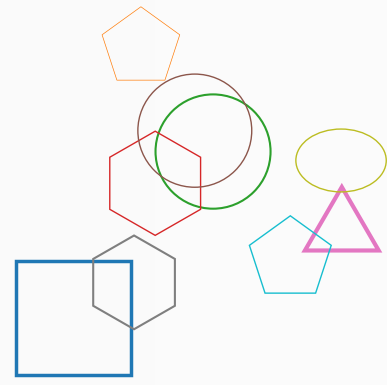[{"shape": "square", "thickness": 2.5, "radius": 0.74, "center": [0.191, 0.173]}, {"shape": "pentagon", "thickness": 0.5, "radius": 0.53, "center": [0.364, 0.877]}, {"shape": "circle", "thickness": 1.5, "radius": 0.74, "center": [0.55, 0.606]}, {"shape": "hexagon", "thickness": 1, "radius": 0.68, "center": [0.4, 0.524]}, {"shape": "circle", "thickness": 1, "radius": 0.73, "center": [0.503, 0.661]}, {"shape": "triangle", "thickness": 3, "radius": 0.55, "center": [0.882, 0.404]}, {"shape": "hexagon", "thickness": 1.5, "radius": 0.61, "center": [0.346, 0.267]}, {"shape": "oval", "thickness": 1, "radius": 0.58, "center": [0.88, 0.583]}, {"shape": "pentagon", "thickness": 1, "radius": 0.56, "center": [0.749, 0.328]}]